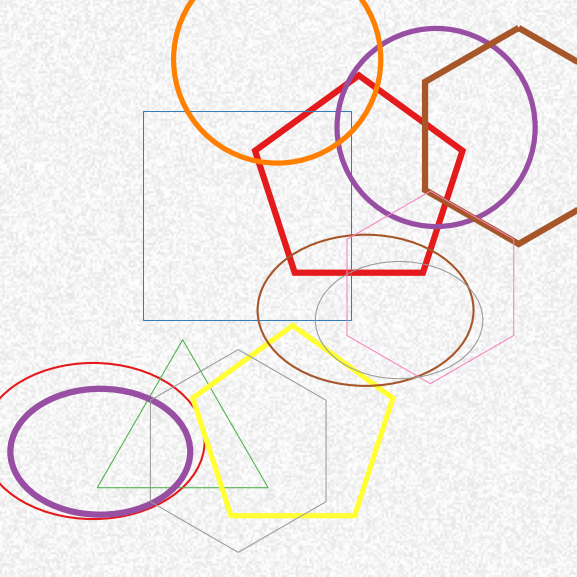[{"shape": "oval", "thickness": 1, "radius": 0.97, "center": [0.161, 0.235]}, {"shape": "pentagon", "thickness": 3, "radius": 0.94, "center": [0.621, 0.68]}, {"shape": "square", "thickness": 0.5, "radius": 0.9, "center": [0.428, 0.626]}, {"shape": "triangle", "thickness": 0.5, "radius": 0.85, "center": [0.316, 0.24]}, {"shape": "circle", "thickness": 2.5, "radius": 0.86, "center": [0.755, 0.778]}, {"shape": "oval", "thickness": 3, "radius": 0.78, "center": [0.174, 0.217]}, {"shape": "circle", "thickness": 2.5, "radius": 0.9, "center": [0.48, 0.896]}, {"shape": "pentagon", "thickness": 2.5, "radius": 0.91, "center": [0.507, 0.254]}, {"shape": "hexagon", "thickness": 3, "radius": 0.94, "center": [0.898, 0.764]}, {"shape": "oval", "thickness": 1, "radius": 0.93, "center": [0.633, 0.462]}, {"shape": "hexagon", "thickness": 0.5, "radius": 0.83, "center": [0.745, 0.502]}, {"shape": "hexagon", "thickness": 0.5, "radius": 0.88, "center": [0.413, 0.218]}, {"shape": "oval", "thickness": 0.5, "radius": 0.72, "center": [0.691, 0.445]}]